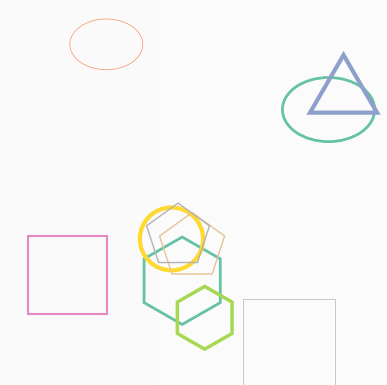[{"shape": "hexagon", "thickness": 2, "radius": 0.57, "center": [0.47, 0.271]}, {"shape": "oval", "thickness": 2, "radius": 0.59, "center": [0.848, 0.715]}, {"shape": "oval", "thickness": 0.5, "radius": 0.47, "center": [0.274, 0.885]}, {"shape": "triangle", "thickness": 3, "radius": 0.5, "center": [0.887, 0.757]}, {"shape": "square", "thickness": 1.5, "radius": 0.51, "center": [0.175, 0.286]}, {"shape": "hexagon", "thickness": 2.5, "radius": 0.41, "center": [0.528, 0.175]}, {"shape": "circle", "thickness": 3, "radius": 0.41, "center": [0.443, 0.379]}, {"shape": "pentagon", "thickness": 1, "radius": 0.44, "center": [0.496, 0.36]}, {"shape": "pentagon", "thickness": 1, "radius": 0.43, "center": [0.459, 0.387]}, {"shape": "square", "thickness": 0.5, "radius": 0.59, "center": [0.745, 0.104]}]